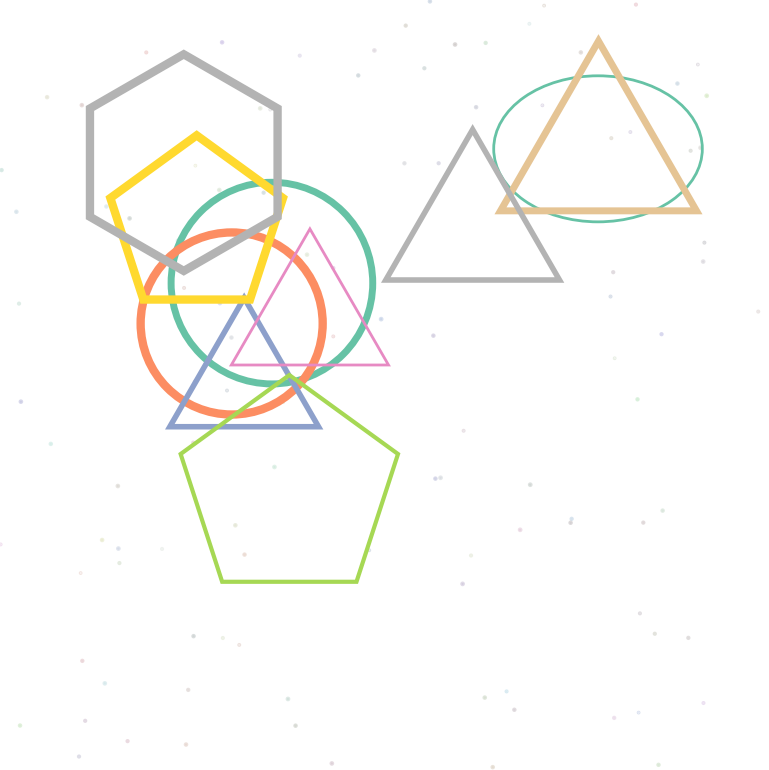[{"shape": "oval", "thickness": 1, "radius": 0.68, "center": [0.777, 0.807]}, {"shape": "circle", "thickness": 2.5, "radius": 0.65, "center": [0.353, 0.632]}, {"shape": "circle", "thickness": 3, "radius": 0.59, "center": [0.301, 0.58]}, {"shape": "triangle", "thickness": 2, "radius": 0.56, "center": [0.317, 0.502]}, {"shape": "triangle", "thickness": 1, "radius": 0.59, "center": [0.402, 0.585]}, {"shape": "pentagon", "thickness": 1.5, "radius": 0.74, "center": [0.376, 0.365]}, {"shape": "pentagon", "thickness": 3, "radius": 0.59, "center": [0.255, 0.706]}, {"shape": "triangle", "thickness": 2.5, "radius": 0.73, "center": [0.777, 0.8]}, {"shape": "triangle", "thickness": 2, "radius": 0.65, "center": [0.614, 0.701]}, {"shape": "hexagon", "thickness": 3, "radius": 0.7, "center": [0.239, 0.789]}]